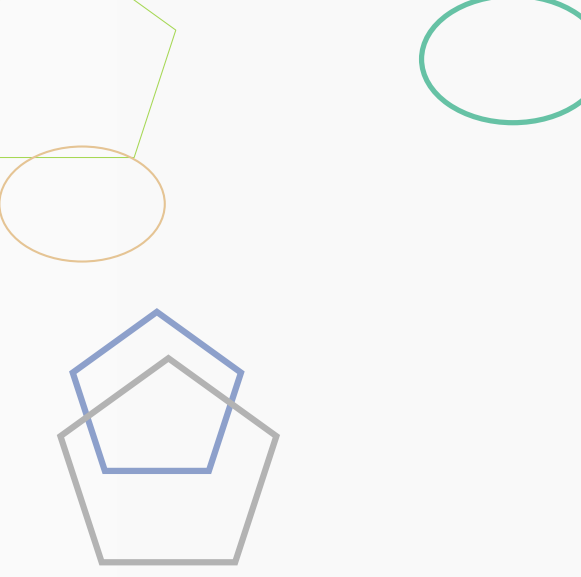[{"shape": "oval", "thickness": 2.5, "radius": 0.79, "center": [0.883, 0.897]}, {"shape": "pentagon", "thickness": 3, "radius": 0.76, "center": [0.27, 0.307]}, {"shape": "pentagon", "thickness": 0.5, "radius": 0.99, "center": [0.115, 0.886]}, {"shape": "oval", "thickness": 1, "radius": 0.71, "center": [0.141, 0.646]}, {"shape": "pentagon", "thickness": 3, "radius": 0.98, "center": [0.29, 0.183]}]